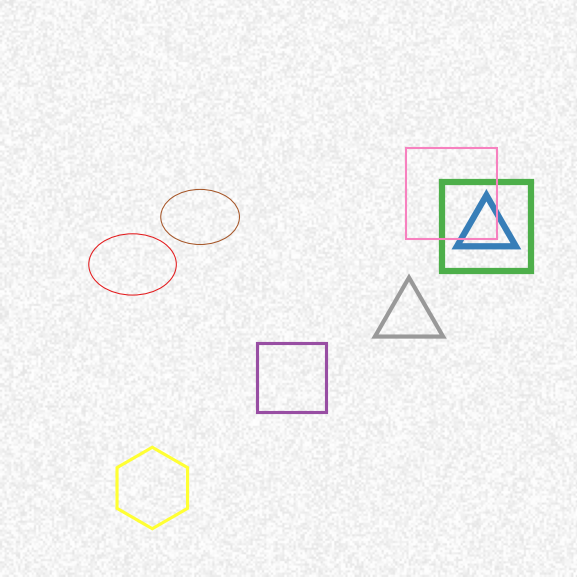[{"shape": "oval", "thickness": 0.5, "radius": 0.38, "center": [0.23, 0.541]}, {"shape": "triangle", "thickness": 3, "radius": 0.29, "center": [0.842, 0.602]}, {"shape": "square", "thickness": 3, "radius": 0.39, "center": [0.843, 0.606]}, {"shape": "square", "thickness": 1.5, "radius": 0.3, "center": [0.505, 0.345]}, {"shape": "hexagon", "thickness": 1.5, "radius": 0.35, "center": [0.264, 0.154]}, {"shape": "oval", "thickness": 0.5, "radius": 0.34, "center": [0.347, 0.623]}, {"shape": "square", "thickness": 1, "radius": 0.39, "center": [0.782, 0.664]}, {"shape": "triangle", "thickness": 2, "radius": 0.34, "center": [0.708, 0.45]}]